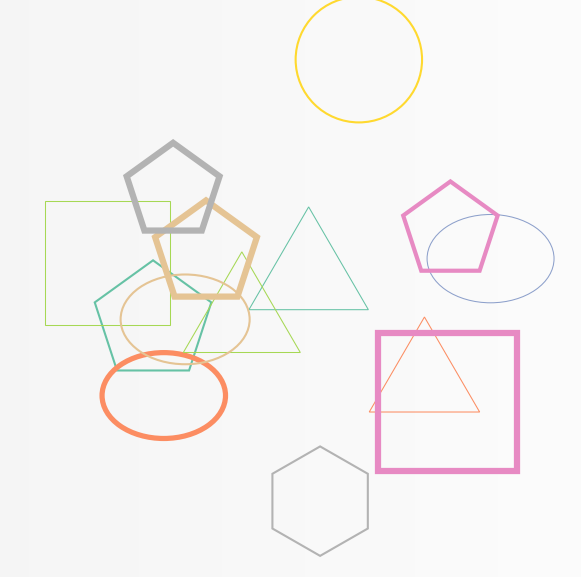[{"shape": "pentagon", "thickness": 1, "radius": 0.53, "center": [0.263, 0.443]}, {"shape": "triangle", "thickness": 0.5, "radius": 0.59, "center": [0.531, 0.522]}, {"shape": "oval", "thickness": 2.5, "radius": 0.53, "center": [0.282, 0.314]}, {"shape": "triangle", "thickness": 0.5, "radius": 0.55, "center": [0.73, 0.341]}, {"shape": "oval", "thickness": 0.5, "radius": 0.55, "center": [0.844, 0.551]}, {"shape": "square", "thickness": 3, "radius": 0.6, "center": [0.769, 0.303]}, {"shape": "pentagon", "thickness": 2, "radius": 0.43, "center": [0.775, 0.599]}, {"shape": "square", "thickness": 0.5, "radius": 0.54, "center": [0.185, 0.544]}, {"shape": "triangle", "thickness": 0.5, "radius": 0.58, "center": [0.416, 0.447]}, {"shape": "circle", "thickness": 1, "radius": 0.54, "center": [0.617, 0.896]}, {"shape": "pentagon", "thickness": 3, "radius": 0.46, "center": [0.354, 0.56]}, {"shape": "oval", "thickness": 1, "radius": 0.56, "center": [0.319, 0.446]}, {"shape": "hexagon", "thickness": 1, "radius": 0.47, "center": [0.551, 0.131]}, {"shape": "pentagon", "thickness": 3, "radius": 0.42, "center": [0.298, 0.668]}]